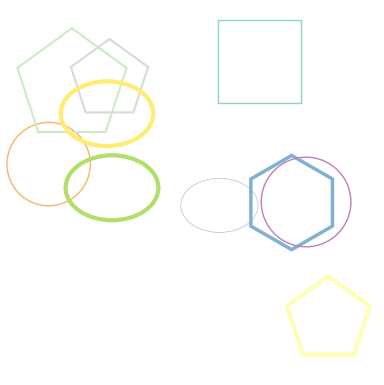[{"shape": "square", "thickness": 1, "radius": 0.54, "center": [0.673, 0.84]}, {"shape": "pentagon", "thickness": 3, "radius": 0.56, "center": [0.853, 0.17]}, {"shape": "oval", "thickness": 0.5, "radius": 0.5, "center": [0.57, 0.467]}, {"shape": "hexagon", "thickness": 2.5, "radius": 0.61, "center": [0.758, 0.474]}, {"shape": "circle", "thickness": 1, "radius": 0.54, "center": [0.126, 0.574]}, {"shape": "oval", "thickness": 3, "radius": 0.6, "center": [0.291, 0.512]}, {"shape": "pentagon", "thickness": 1.5, "radius": 0.53, "center": [0.284, 0.793]}, {"shape": "circle", "thickness": 1, "radius": 0.58, "center": [0.795, 0.475]}, {"shape": "pentagon", "thickness": 1.5, "radius": 0.75, "center": [0.187, 0.778]}, {"shape": "oval", "thickness": 3, "radius": 0.6, "center": [0.278, 0.705]}]